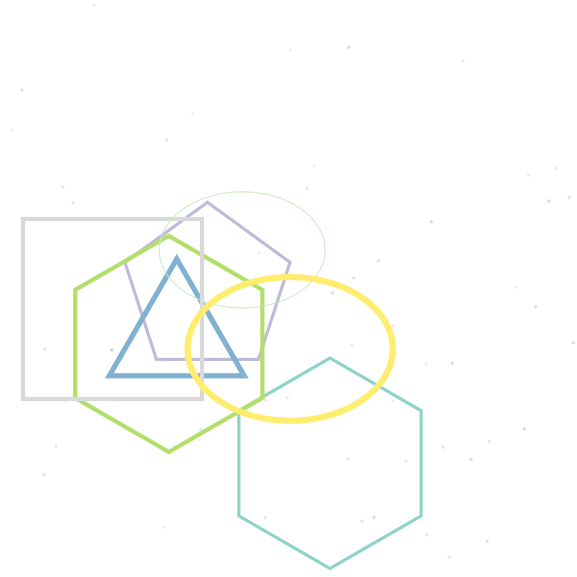[{"shape": "hexagon", "thickness": 1.5, "radius": 0.91, "center": [0.571, 0.197]}, {"shape": "pentagon", "thickness": 1.5, "radius": 0.75, "center": [0.359, 0.498]}, {"shape": "triangle", "thickness": 2.5, "radius": 0.67, "center": [0.306, 0.416]}, {"shape": "hexagon", "thickness": 2, "radius": 0.94, "center": [0.292, 0.404]}, {"shape": "square", "thickness": 2, "radius": 0.78, "center": [0.195, 0.464]}, {"shape": "oval", "thickness": 0.5, "radius": 0.72, "center": [0.419, 0.566]}, {"shape": "oval", "thickness": 3, "radius": 0.89, "center": [0.502, 0.395]}]